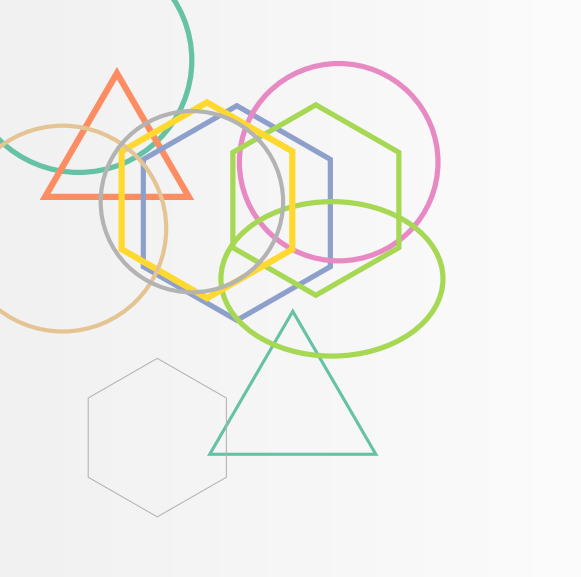[{"shape": "triangle", "thickness": 1.5, "radius": 0.82, "center": [0.504, 0.295]}, {"shape": "circle", "thickness": 2.5, "radius": 0.97, "center": [0.136, 0.895]}, {"shape": "triangle", "thickness": 3, "radius": 0.71, "center": [0.201, 0.73]}, {"shape": "hexagon", "thickness": 2.5, "radius": 0.93, "center": [0.407, 0.63]}, {"shape": "circle", "thickness": 2.5, "radius": 0.85, "center": [0.583, 0.718]}, {"shape": "hexagon", "thickness": 2.5, "radius": 0.82, "center": [0.543, 0.653]}, {"shape": "oval", "thickness": 2.5, "radius": 0.96, "center": [0.571, 0.516]}, {"shape": "hexagon", "thickness": 3, "radius": 0.85, "center": [0.356, 0.652]}, {"shape": "circle", "thickness": 2, "radius": 0.89, "center": [0.108, 0.603]}, {"shape": "circle", "thickness": 2, "radius": 0.78, "center": [0.33, 0.65]}, {"shape": "hexagon", "thickness": 0.5, "radius": 0.69, "center": [0.271, 0.241]}]